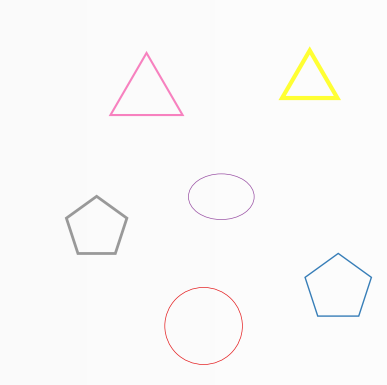[{"shape": "circle", "thickness": 0.5, "radius": 0.5, "center": [0.525, 0.153]}, {"shape": "pentagon", "thickness": 1, "radius": 0.45, "center": [0.873, 0.252]}, {"shape": "oval", "thickness": 0.5, "radius": 0.42, "center": [0.571, 0.489]}, {"shape": "triangle", "thickness": 3, "radius": 0.41, "center": [0.799, 0.787]}, {"shape": "triangle", "thickness": 1.5, "radius": 0.54, "center": [0.378, 0.755]}, {"shape": "pentagon", "thickness": 2, "radius": 0.41, "center": [0.249, 0.408]}]